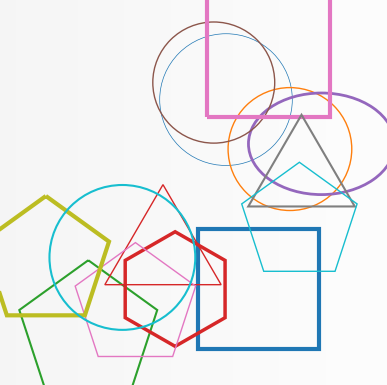[{"shape": "circle", "thickness": 0.5, "radius": 0.86, "center": [0.583, 0.741]}, {"shape": "square", "thickness": 3, "radius": 0.78, "center": [0.667, 0.248]}, {"shape": "circle", "thickness": 1, "radius": 0.8, "center": [0.748, 0.613]}, {"shape": "pentagon", "thickness": 1.5, "radius": 0.94, "center": [0.228, 0.137]}, {"shape": "triangle", "thickness": 1, "radius": 0.87, "center": [0.421, 0.347]}, {"shape": "hexagon", "thickness": 2.5, "radius": 0.74, "center": [0.452, 0.249]}, {"shape": "oval", "thickness": 2, "radius": 0.94, "center": [0.83, 0.626]}, {"shape": "circle", "thickness": 1, "radius": 0.79, "center": [0.552, 0.786]}, {"shape": "pentagon", "thickness": 1, "radius": 0.82, "center": [0.349, 0.206]}, {"shape": "square", "thickness": 3, "radius": 0.8, "center": [0.692, 0.856]}, {"shape": "triangle", "thickness": 1.5, "radius": 0.79, "center": [0.778, 0.543]}, {"shape": "pentagon", "thickness": 3, "radius": 0.86, "center": [0.118, 0.32]}, {"shape": "pentagon", "thickness": 1, "radius": 0.78, "center": [0.773, 0.422]}, {"shape": "circle", "thickness": 1.5, "radius": 0.94, "center": [0.316, 0.331]}]